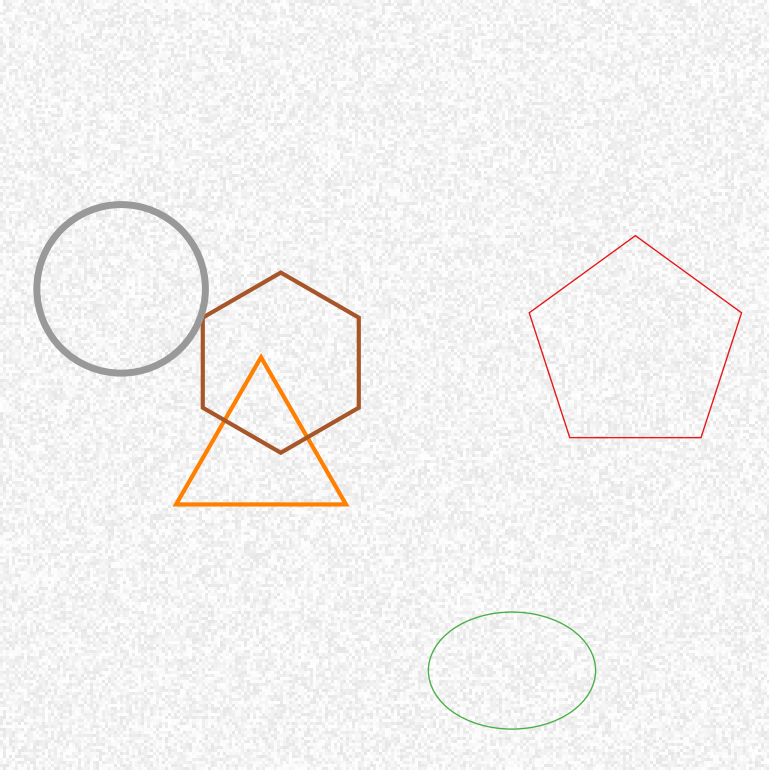[{"shape": "pentagon", "thickness": 0.5, "radius": 0.72, "center": [0.825, 0.549]}, {"shape": "oval", "thickness": 0.5, "radius": 0.54, "center": [0.665, 0.129]}, {"shape": "triangle", "thickness": 1.5, "radius": 0.64, "center": [0.339, 0.409]}, {"shape": "hexagon", "thickness": 1.5, "radius": 0.58, "center": [0.365, 0.529]}, {"shape": "circle", "thickness": 2.5, "radius": 0.55, "center": [0.157, 0.625]}]